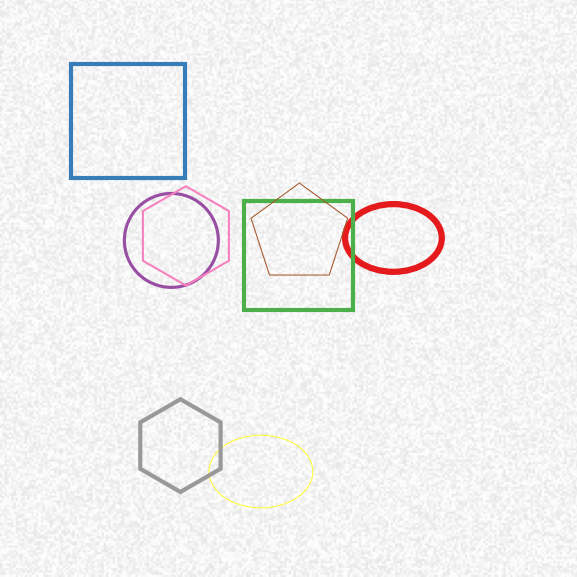[{"shape": "oval", "thickness": 3, "radius": 0.42, "center": [0.681, 0.587]}, {"shape": "square", "thickness": 2, "radius": 0.49, "center": [0.221, 0.79]}, {"shape": "square", "thickness": 2, "radius": 0.47, "center": [0.517, 0.556]}, {"shape": "circle", "thickness": 1.5, "radius": 0.41, "center": [0.297, 0.583]}, {"shape": "oval", "thickness": 0.5, "radius": 0.45, "center": [0.452, 0.183]}, {"shape": "pentagon", "thickness": 0.5, "radius": 0.44, "center": [0.518, 0.594]}, {"shape": "hexagon", "thickness": 1, "radius": 0.43, "center": [0.322, 0.591]}, {"shape": "hexagon", "thickness": 2, "radius": 0.4, "center": [0.312, 0.228]}]